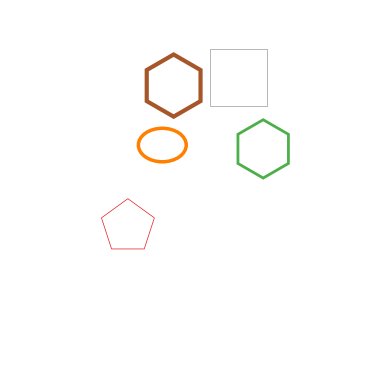[{"shape": "pentagon", "thickness": 0.5, "radius": 0.36, "center": [0.332, 0.412]}, {"shape": "hexagon", "thickness": 2, "radius": 0.38, "center": [0.684, 0.613]}, {"shape": "oval", "thickness": 2.5, "radius": 0.31, "center": [0.422, 0.623]}, {"shape": "hexagon", "thickness": 3, "radius": 0.4, "center": [0.451, 0.778]}, {"shape": "square", "thickness": 0.5, "radius": 0.37, "center": [0.619, 0.799]}]